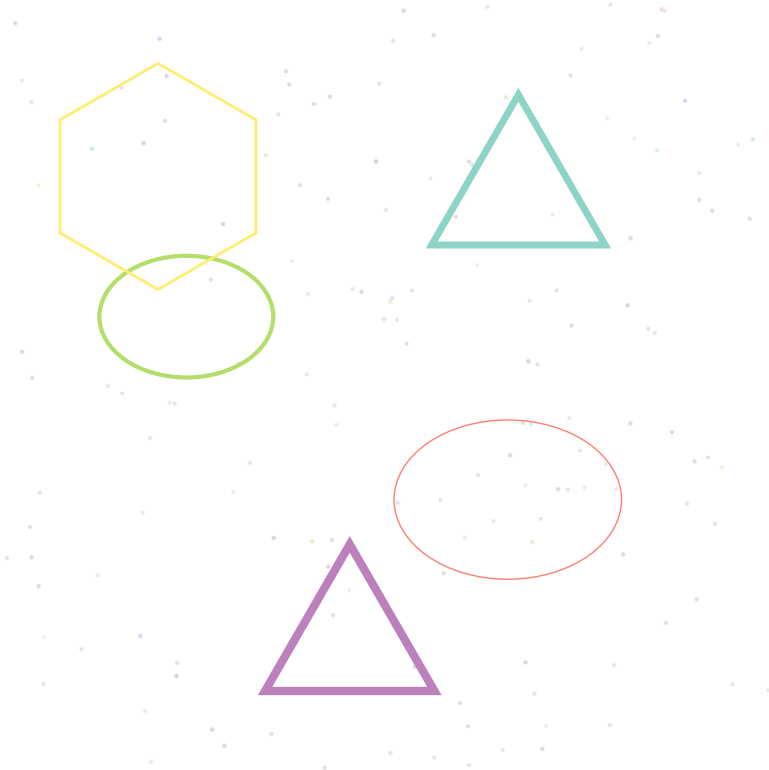[{"shape": "triangle", "thickness": 2.5, "radius": 0.65, "center": [0.673, 0.747]}, {"shape": "oval", "thickness": 0.5, "radius": 0.74, "center": [0.659, 0.351]}, {"shape": "oval", "thickness": 1.5, "radius": 0.56, "center": [0.242, 0.589]}, {"shape": "triangle", "thickness": 3, "radius": 0.63, "center": [0.454, 0.166]}, {"shape": "hexagon", "thickness": 1, "radius": 0.73, "center": [0.205, 0.771]}]